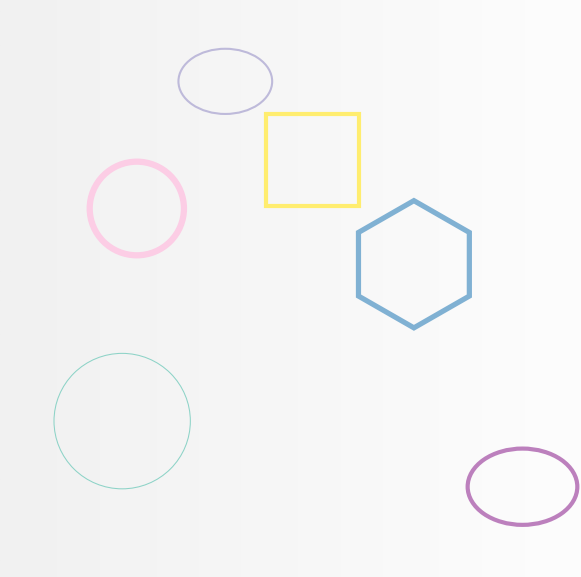[{"shape": "circle", "thickness": 0.5, "radius": 0.59, "center": [0.21, 0.27]}, {"shape": "oval", "thickness": 1, "radius": 0.4, "center": [0.388, 0.858]}, {"shape": "hexagon", "thickness": 2.5, "radius": 0.55, "center": [0.712, 0.542]}, {"shape": "circle", "thickness": 3, "radius": 0.41, "center": [0.235, 0.638]}, {"shape": "oval", "thickness": 2, "radius": 0.47, "center": [0.899, 0.156]}, {"shape": "square", "thickness": 2, "radius": 0.4, "center": [0.538, 0.722]}]